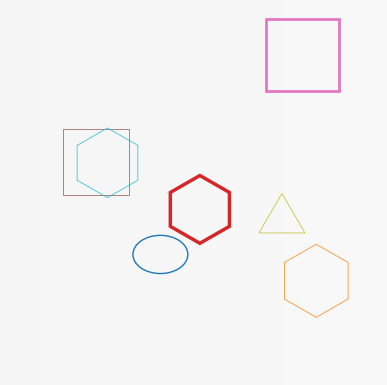[{"shape": "oval", "thickness": 1, "radius": 0.35, "center": [0.414, 0.339]}, {"shape": "hexagon", "thickness": 0.5, "radius": 0.47, "center": [0.816, 0.271]}, {"shape": "hexagon", "thickness": 2.5, "radius": 0.44, "center": [0.516, 0.456]}, {"shape": "square", "thickness": 0.5, "radius": 0.43, "center": [0.248, 0.578]}, {"shape": "square", "thickness": 2, "radius": 0.47, "center": [0.78, 0.857]}, {"shape": "triangle", "thickness": 0.5, "radius": 0.34, "center": [0.728, 0.429]}, {"shape": "hexagon", "thickness": 0.5, "radius": 0.45, "center": [0.277, 0.577]}]